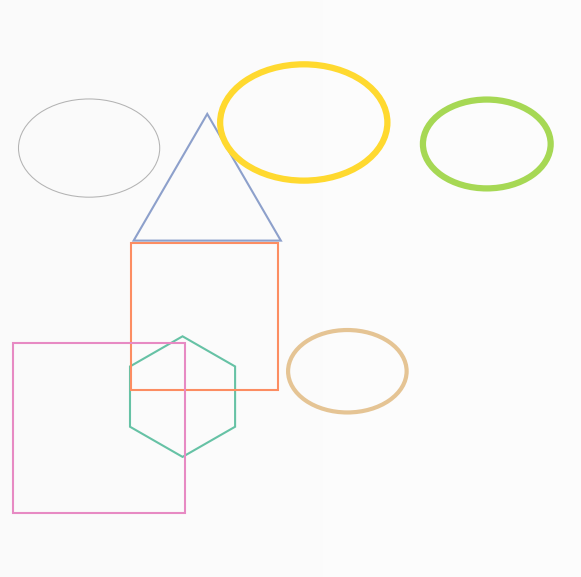[{"shape": "hexagon", "thickness": 1, "radius": 0.52, "center": [0.314, 0.312]}, {"shape": "square", "thickness": 1, "radius": 0.63, "center": [0.353, 0.451]}, {"shape": "triangle", "thickness": 1, "radius": 0.73, "center": [0.357, 0.656]}, {"shape": "square", "thickness": 1, "radius": 0.74, "center": [0.17, 0.258]}, {"shape": "oval", "thickness": 3, "radius": 0.55, "center": [0.837, 0.75]}, {"shape": "oval", "thickness": 3, "radius": 0.72, "center": [0.523, 0.787]}, {"shape": "oval", "thickness": 2, "radius": 0.51, "center": [0.598, 0.356]}, {"shape": "oval", "thickness": 0.5, "radius": 0.61, "center": [0.153, 0.743]}]